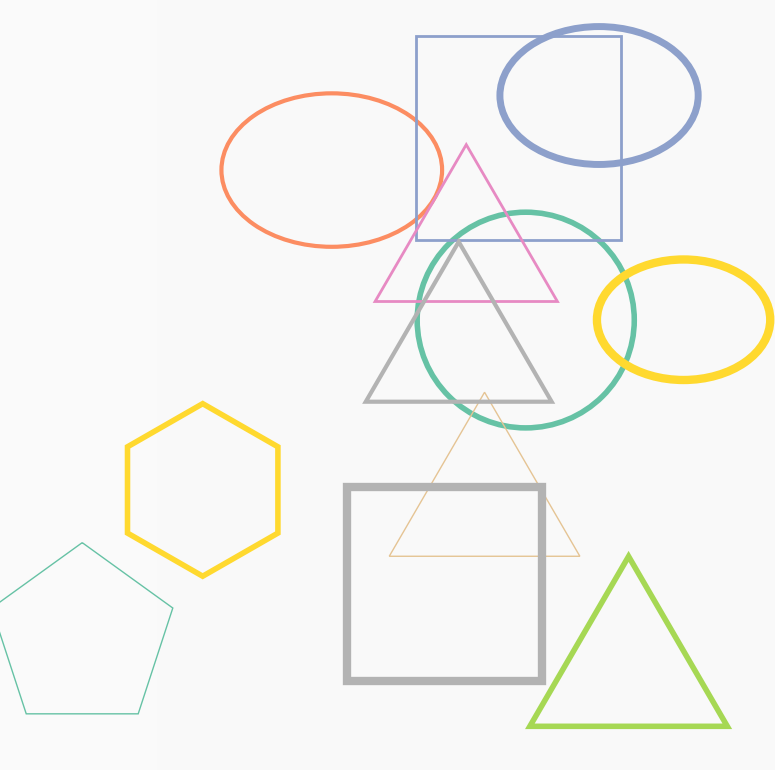[{"shape": "pentagon", "thickness": 0.5, "radius": 0.61, "center": [0.106, 0.172]}, {"shape": "circle", "thickness": 2, "radius": 0.7, "center": [0.678, 0.584]}, {"shape": "oval", "thickness": 1.5, "radius": 0.71, "center": [0.428, 0.779]}, {"shape": "oval", "thickness": 2.5, "radius": 0.64, "center": [0.773, 0.876]}, {"shape": "square", "thickness": 1, "radius": 0.66, "center": [0.669, 0.821]}, {"shape": "triangle", "thickness": 1, "radius": 0.68, "center": [0.602, 0.676]}, {"shape": "triangle", "thickness": 2, "radius": 0.74, "center": [0.811, 0.13]}, {"shape": "hexagon", "thickness": 2, "radius": 0.56, "center": [0.262, 0.364]}, {"shape": "oval", "thickness": 3, "radius": 0.56, "center": [0.882, 0.585]}, {"shape": "triangle", "thickness": 0.5, "radius": 0.71, "center": [0.625, 0.349]}, {"shape": "square", "thickness": 3, "radius": 0.63, "center": [0.574, 0.241]}, {"shape": "triangle", "thickness": 1.5, "radius": 0.69, "center": [0.592, 0.548]}]